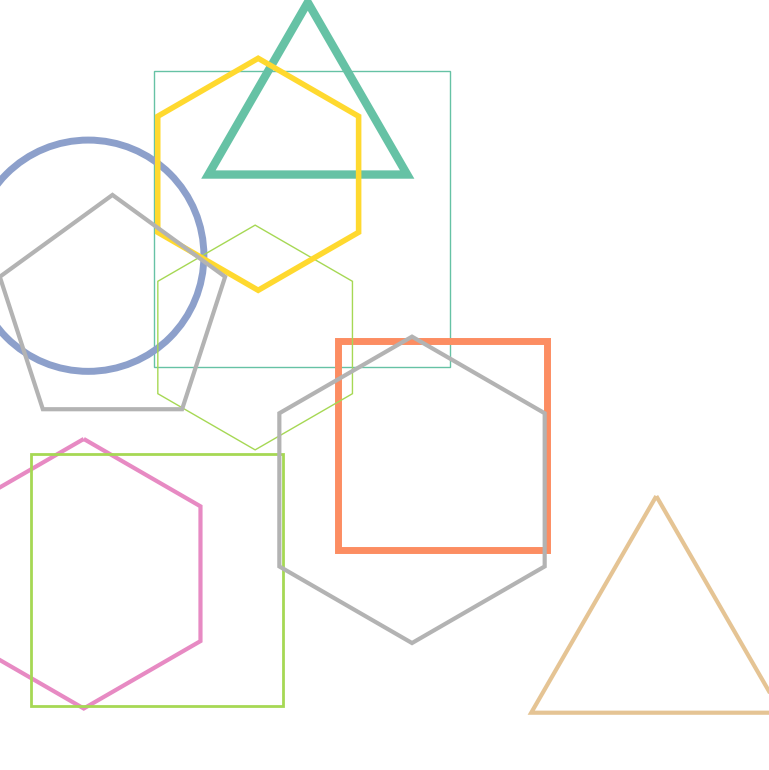[{"shape": "triangle", "thickness": 3, "radius": 0.75, "center": [0.4, 0.848]}, {"shape": "square", "thickness": 0.5, "radius": 0.96, "center": [0.392, 0.715]}, {"shape": "square", "thickness": 2.5, "radius": 0.68, "center": [0.575, 0.421]}, {"shape": "circle", "thickness": 2.5, "radius": 0.75, "center": [0.115, 0.668]}, {"shape": "hexagon", "thickness": 1.5, "radius": 0.88, "center": [0.109, 0.255]}, {"shape": "hexagon", "thickness": 0.5, "radius": 0.73, "center": [0.331, 0.562]}, {"shape": "square", "thickness": 1, "radius": 0.82, "center": [0.204, 0.247]}, {"shape": "hexagon", "thickness": 2, "radius": 0.75, "center": [0.335, 0.774]}, {"shape": "triangle", "thickness": 1.5, "radius": 0.94, "center": [0.852, 0.168]}, {"shape": "pentagon", "thickness": 1.5, "radius": 0.77, "center": [0.146, 0.593]}, {"shape": "hexagon", "thickness": 1.5, "radius": 0.99, "center": [0.535, 0.364]}]